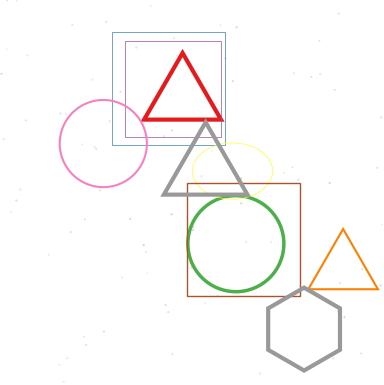[{"shape": "triangle", "thickness": 3, "radius": 0.58, "center": [0.474, 0.747]}, {"shape": "square", "thickness": 0.5, "radius": 0.73, "center": [0.437, 0.77]}, {"shape": "circle", "thickness": 2.5, "radius": 0.62, "center": [0.613, 0.367]}, {"shape": "square", "thickness": 0.5, "radius": 0.62, "center": [0.449, 0.769]}, {"shape": "triangle", "thickness": 1.5, "radius": 0.52, "center": [0.891, 0.301]}, {"shape": "oval", "thickness": 0.5, "radius": 0.52, "center": [0.604, 0.556]}, {"shape": "square", "thickness": 1, "radius": 0.74, "center": [0.633, 0.378]}, {"shape": "circle", "thickness": 1.5, "radius": 0.57, "center": [0.268, 0.627]}, {"shape": "triangle", "thickness": 3, "radius": 0.63, "center": [0.534, 0.557]}, {"shape": "hexagon", "thickness": 3, "radius": 0.54, "center": [0.79, 0.145]}]